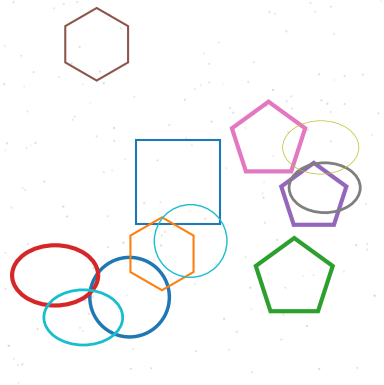[{"shape": "square", "thickness": 1.5, "radius": 0.54, "center": [0.462, 0.527]}, {"shape": "circle", "thickness": 2.5, "radius": 0.52, "center": [0.337, 0.228]}, {"shape": "hexagon", "thickness": 1.5, "radius": 0.47, "center": [0.421, 0.341]}, {"shape": "pentagon", "thickness": 3, "radius": 0.53, "center": [0.764, 0.277]}, {"shape": "oval", "thickness": 3, "radius": 0.56, "center": [0.143, 0.285]}, {"shape": "pentagon", "thickness": 3, "radius": 0.44, "center": [0.815, 0.488]}, {"shape": "hexagon", "thickness": 1.5, "radius": 0.47, "center": [0.251, 0.885]}, {"shape": "pentagon", "thickness": 3, "radius": 0.5, "center": [0.698, 0.636]}, {"shape": "oval", "thickness": 2, "radius": 0.46, "center": [0.843, 0.512]}, {"shape": "oval", "thickness": 0.5, "radius": 0.49, "center": [0.833, 0.617]}, {"shape": "circle", "thickness": 1, "radius": 0.47, "center": [0.495, 0.374]}, {"shape": "oval", "thickness": 2, "radius": 0.51, "center": [0.216, 0.175]}]